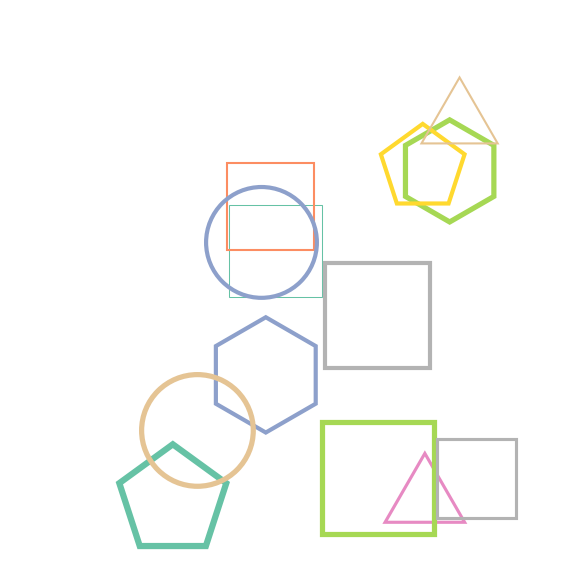[{"shape": "square", "thickness": 0.5, "radius": 0.4, "center": [0.477, 0.564]}, {"shape": "pentagon", "thickness": 3, "radius": 0.49, "center": [0.299, 0.132]}, {"shape": "square", "thickness": 1, "radius": 0.38, "center": [0.468, 0.642]}, {"shape": "circle", "thickness": 2, "radius": 0.48, "center": [0.453, 0.579]}, {"shape": "hexagon", "thickness": 2, "radius": 0.5, "center": [0.46, 0.35]}, {"shape": "triangle", "thickness": 1.5, "radius": 0.4, "center": [0.736, 0.135]}, {"shape": "hexagon", "thickness": 2.5, "radius": 0.44, "center": [0.779, 0.703]}, {"shape": "square", "thickness": 2.5, "radius": 0.48, "center": [0.654, 0.171]}, {"shape": "pentagon", "thickness": 2, "radius": 0.38, "center": [0.732, 0.708]}, {"shape": "circle", "thickness": 2.5, "radius": 0.48, "center": [0.342, 0.254]}, {"shape": "triangle", "thickness": 1, "radius": 0.38, "center": [0.796, 0.789]}, {"shape": "square", "thickness": 2, "radius": 0.46, "center": [0.654, 0.452]}, {"shape": "square", "thickness": 1.5, "radius": 0.34, "center": [0.825, 0.17]}]